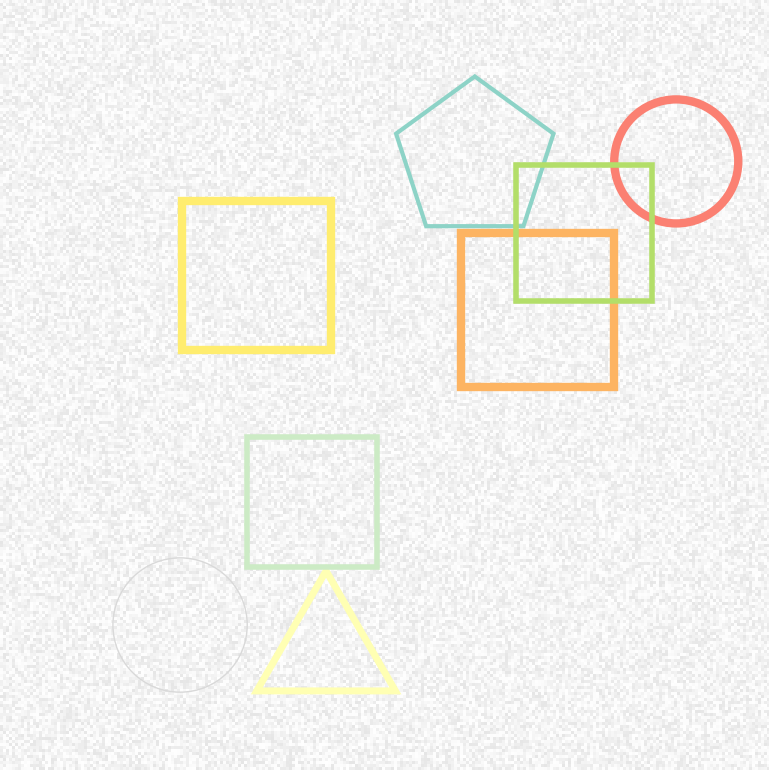[{"shape": "pentagon", "thickness": 1.5, "radius": 0.54, "center": [0.617, 0.793]}, {"shape": "triangle", "thickness": 2.5, "radius": 0.52, "center": [0.423, 0.155]}, {"shape": "circle", "thickness": 3, "radius": 0.4, "center": [0.878, 0.79]}, {"shape": "square", "thickness": 3, "radius": 0.5, "center": [0.698, 0.598]}, {"shape": "square", "thickness": 2, "radius": 0.44, "center": [0.758, 0.697]}, {"shape": "circle", "thickness": 0.5, "radius": 0.44, "center": [0.234, 0.188]}, {"shape": "square", "thickness": 2, "radius": 0.42, "center": [0.405, 0.348]}, {"shape": "square", "thickness": 3, "radius": 0.49, "center": [0.333, 0.642]}]